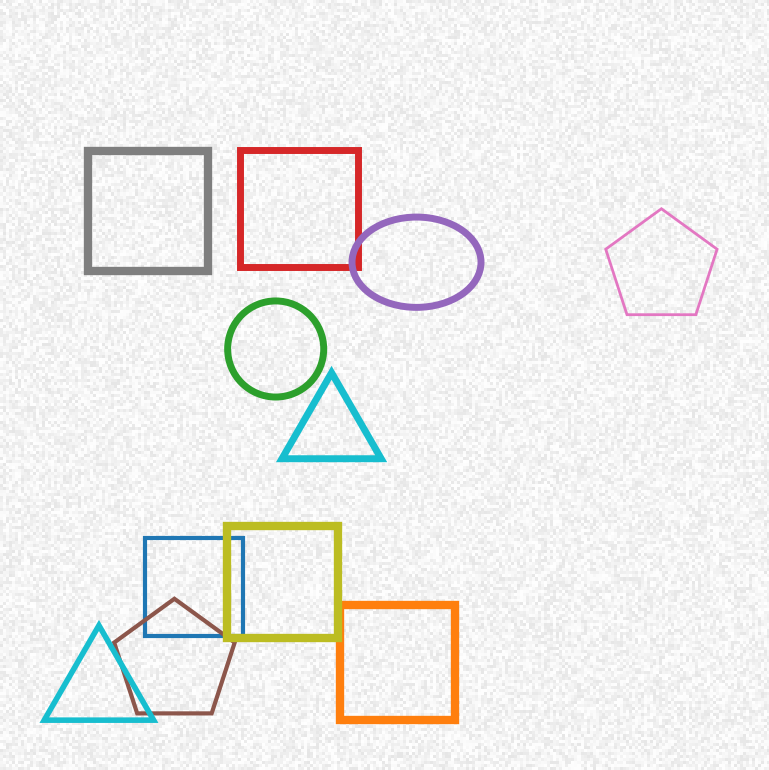[{"shape": "square", "thickness": 1.5, "radius": 0.32, "center": [0.252, 0.238]}, {"shape": "square", "thickness": 3, "radius": 0.37, "center": [0.517, 0.139]}, {"shape": "circle", "thickness": 2.5, "radius": 0.31, "center": [0.358, 0.547]}, {"shape": "square", "thickness": 2.5, "radius": 0.38, "center": [0.388, 0.729]}, {"shape": "oval", "thickness": 2.5, "radius": 0.42, "center": [0.541, 0.659]}, {"shape": "pentagon", "thickness": 1.5, "radius": 0.41, "center": [0.227, 0.14]}, {"shape": "pentagon", "thickness": 1, "radius": 0.38, "center": [0.859, 0.653]}, {"shape": "square", "thickness": 3, "radius": 0.39, "center": [0.192, 0.726]}, {"shape": "square", "thickness": 3, "radius": 0.36, "center": [0.367, 0.244]}, {"shape": "triangle", "thickness": 2, "radius": 0.41, "center": [0.128, 0.106]}, {"shape": "triangle", "thickness": 2.5, "radius": 0.37, "center": [0.431, 0.441]}]